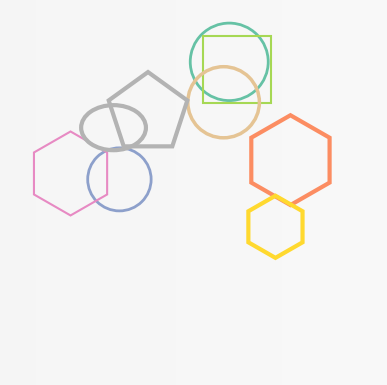[{"shape": "circle", "thickness": 2, "radius": 0.5, "center": [0.592, 0.839]}, {"shape": "hexagon", "thickness": 3, "radius": 0.58, "center": [0.75, 0.584]}, {"shape": "circle", "thickness": 2, "radius": 0.41, "center": [0.308, 0.534]}, {"shape": "hexagon", "thickness": 1.5, "radius": 0.55, "center": [0.182, 0.549]}, {"shape": "square", "thickness": 1.5, "radius": 0.44, "center": [0.612, 0.819]}, {"shape": "hexagon", "thickness": 3, "radius": 0.4, "center": [0.711, 0.411]}, {"shape": "circle", "thickness": 2.5, "radius": 0.46, "center": [0.577, 0.734]}, {"shape": "pentagon", "thickness": 3, "radius": 0.53, "center": [0.382, 0.706]}, {"shape": "oval", "thickness": 3, "radius": 0.42, "center": [0.293, 0.668]}]